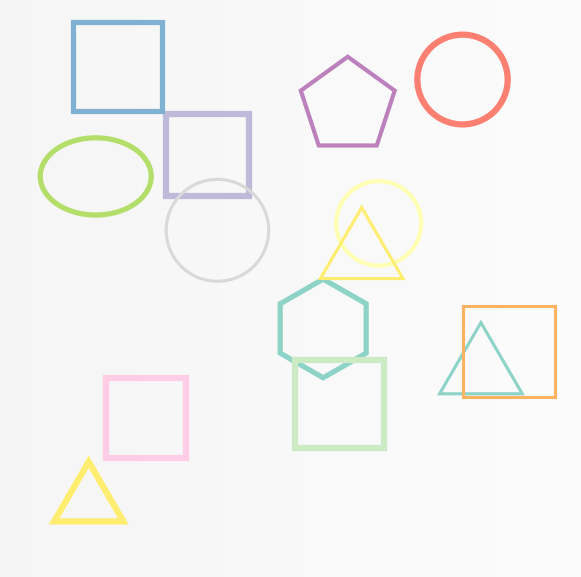[{"shape": "hexagon", "thickness": 2.5, "radius": 0.43, "center": [0.556, 0.43]}, {"shape": "triangle", "thickness": 1.5, "radius": 0.41, "center": [0.827, 0.358]}, {"shape": "circle", "thickness": 2, "radius": 0.37, "center": [0.652, 0.612]}, {"shape": "square", "thickness": 3, "radius": 0.35, "center": [0.357, 0.73]}, {"shape": "circle", "thickness": 3, "radius": 0.39, "center": [0.796, 0.861]}, {"shape": "square", "thickness": 2.5, "radius": 0.38, "center": [0.202, 0.884]}, {"shape": "square", "thickness": 1.5, "radius": 0.39, "center": [0.876, 0.391]}, {"shape": "oval", "thickness": 2.5, "radius": 0.48, "center": [0.165, 0.694]}, {"shape": "square", "thickness": 3, "radius": 0.34, "center": [0.251, 0.275]}, {"shape": "circle", "thickness": 1.5, "radius": 0.44, "center": [0.374, 0.6]}, {"shape": "pentagon", "thickness": 2, "radius": 0.42, "center": [0.598, 0.816]}, {"shape": "square", "thickness": 3, "radius": 0.38, "center": [0.584, 0.299]}, {"shape": "triangle", "thickness": 3, "radius": 0.34, "center": [0.153, 0.131]}, {"shape": "triangle", "thickness": 1.5, "radius": 0.41, "center": [0.622, 0.558]}]